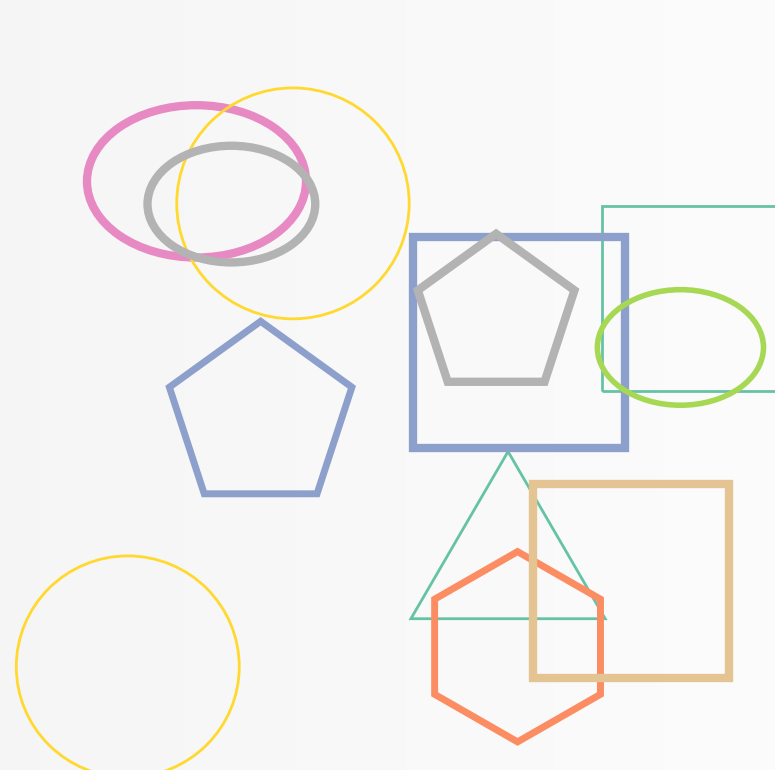[{"shape": "triangle", "thickness": 1, "radius": 0.72, "center": [0.656, 0.269]}, {"shape": "square", "thickness": 1, "radius": 0.6, "center": [0.897, 0.613]}, {"shape": "hexagon", "thickness": 2.5, "radius": 0.62, "center": [0.668, 0.16]}, {"shape": "pentagon", "thickness": 2.5, "radius": 0.62, "center": [0.336, 0.459]}, {"shape": "square", "thickness": 3, "radius": 0.68, "center": [0.669, 0.555]}, {"shape": "oval", "thickness": 3, "radius": 0.71, "center": [0.254, 0.764]}, {"shape": "oval", "thickness": 2, "radius": 0.54, "center": [0.878, 0.549]}, {"shape": "circle", "thickness": 1, "radius": 0.75, "center": [0.378, 0.736]}, {"shape": "circle", "thickness": 1, "radius": 0.72, "center": [0.165, 0.134]}, {"shape": "square", "thickness": 3, "radius": 0.63, "center": [0.814, 0.245]}, {"shape": "oval", "thickness": 3, "radius": 0.54, "center": [0.299, 0.735]}, {"shape": "pentagon", "thickness": 3, "radius": 0.53, "center": [0.64, 0.59]}]